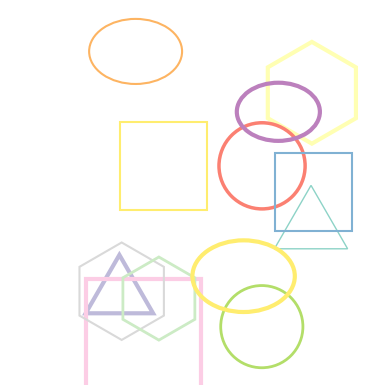[{"shape": "triangle", "thickness": 1, "radius": 0.55, "center": [0.808, 0.409]}, {"shape": "hexagon", "thickness": 3, "radius": 0.66, "center": [0.81, 0.759]}, {"shape": "triangle", "thickness": 3, "radius": 0.51, "center": [0.31, 0.237]}, {"shape": "circle", "thickness": 2.5, "radius": 0.56, "center": [0.681, 0.569]}, {"shape": "square", "thickness": 1.5, "radius": 0.5, "center": [0.814, 0.501]}, {"shape": "oval", "thickness": 1.5, "radius": 0.6, "center": [0.352, 0.866]}, {"shape": "circle", "thickness": 2, "radius": 0.53, "center": [0.68, 0.152]}, {"shape": "square", "thickness": 3, "radius": 0.75, "center": [0.372, 0.125]}, {"shape": "hexagon", "thickness": 1.5, "radius": 0.63, "center": [0.316, 0.244]}, {"shape": "oval", "thickness": 3, "radius": 0.54, "center": [0.723, 0.71]}, {"shape": "hexagon", "thickness": 2, "radius": 0.54, "center": [0.413, 0.225]}, {"shape": "oval", "thickness": 3, "radius": 0.66, "center": [0.633, 0.283]}, {"shape": "square", "thickness": 1.5, "radius": 0.57, "center": [0.425, 0.57]}]